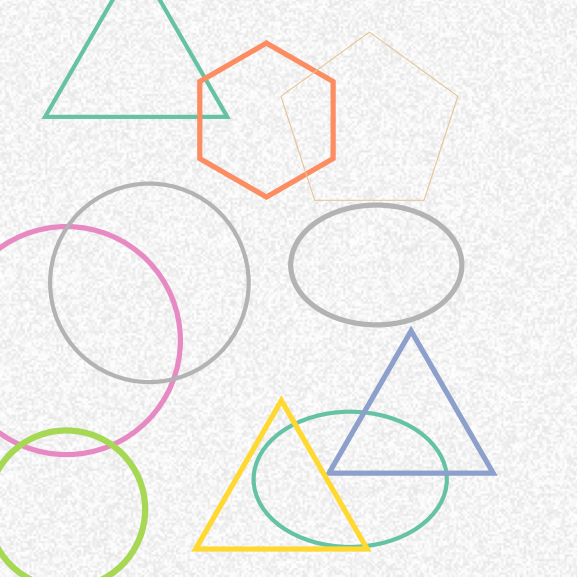[{"shape": "oval", "thickness": 2, "radius": 0.84, "center": [0.606, 0.169]}, {"shape": "triangle", "thickness": 2, "radius": 0.91, "center": [0.236, 0.888]}, {"shape": "hexagon", "thickness": 2.5, "radius": 0.67, "center": [0.461, 0.791]}, {"shape": "triangle", "thickness": 2.5, "radius": 0.82, "center": [0.712, 0.262]}, {"shape": "circle", "thickness": 2.5, "radius": 0.99, "center": [0.115, 0.409]}, {"shape": "circle", "thickness": 3, "radius": 0.68, "center": [0.115, 0.117]}, {"shape": "triangle", "thickness": 2.5, "radius": 0.86, "center": [0.487, 0.134]}, {"shape": "pentagon", "thickness": 0.5, "radius": 0.81, "center": [0.64, 0.783]}, {"shape": "circle", "thickness": 2, "radius": 0.86, "center": [0.259, 0.509]}, {"shape": "oval", "thickness": 2.5, "radius": 0.74, "center": [0.652, 0.54]}]